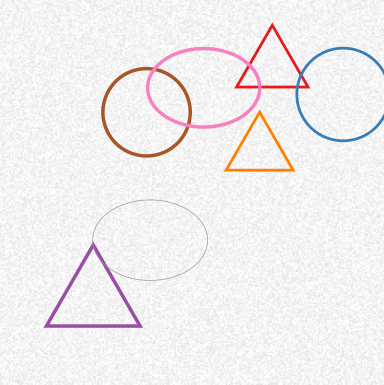[{"shape": "triangle", "thickness": 2, "radius": 0.54, "center": [0.707, 0.827]}, {"shape": "circle", "thickness": 2, "radius": 0.6, "center": [0.891, 0.755]}, {"shape": "triangle", "thickness": 2.5, "radius": 0.7, "center": [0.242, 0.223]}, {"shape": "triangle", "thickness": 2, "radius": 0.5, "center": [0.674, 0.608]}, {"shape": "circle", "thickness": 2.5, "radius": 0.57, "center": [0.381, 0.708]}, {"shape": "oval", "thickness": 2.5, "radius": 0.73, "center": [0.529, 0.772]}, {"shape": "oval", "thickness": 0.5, "radius": 0.75, "center": [0.39, 0.376]}]